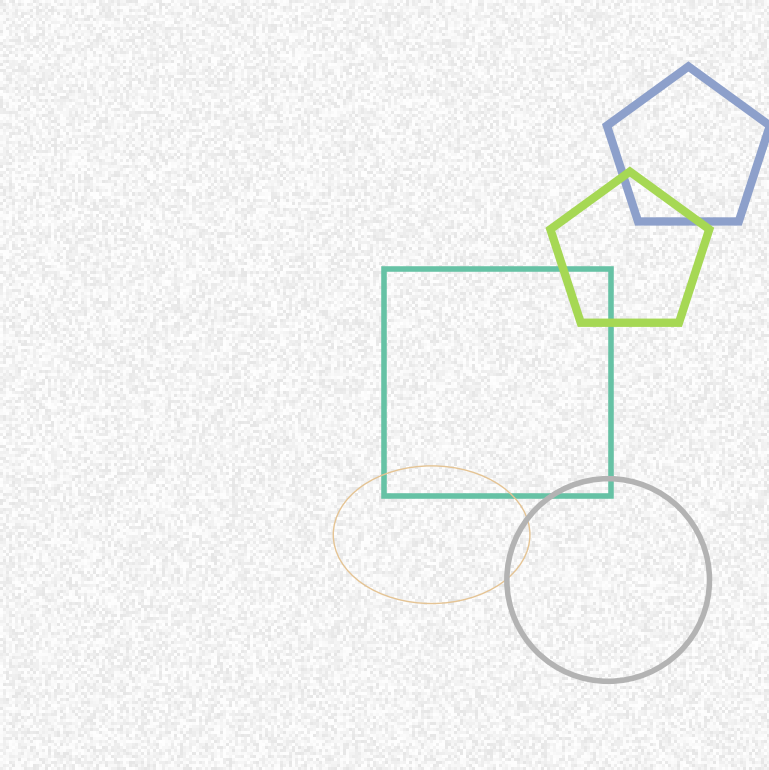[{"shape": "square", "thickness": 2, "radius": 0.74, "center": [0.646, 0.503]}, {"shape": "pentagon", "thickness": 3, "radius": 0.56, "center": [0.894, 0.802]}, {"shape": "pentagon", "thickness": 3, "radius": 0.54, "center": [0.818, 0.669]}, {"shape": "oval", "thickness": 0.5, "radius": 0.64, "center": [0.561, 0.306]}, {"shape": "circle", "thickness": 2, "radius": 0.66, "center": [0.79, 0.247]}]